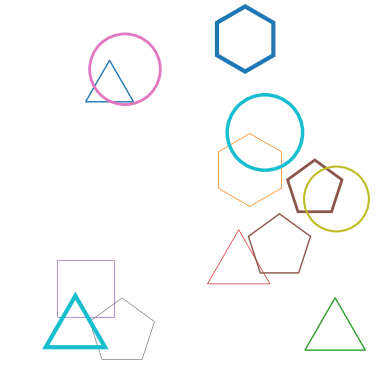[{"shape": "hexagon", "thickness": 3, "radius": 0.42, "center": [0.637, 0.899]}, {"shape": "triangle", "thickness": 1, "radius": 0.36, "center": [0.285, 0.771]}, {"shape": "hexagon", "thickness": 0.5, "radius": 0.47, "center": [0.649, 0.558]}, {"shape": "triangle", "thickness": 1, "radius": 0.45, "center": [0.87, 0.136]}, {"shape": "triangle", "thickness": 0.5, "radius": 0.47, "center": [0.62, 0.31]}, {"shape": "square", "thickness": 0.5, "radius": 0.37, "center": [0.222, 0.249]}, {"shape": "pentagon", "thickness": 1, "radius": 0.42, "center": [0.726, 0.36]}, {"shape": "pentagon", "thickness": 2, "radius": 0.37, "center": [0.818, 0.51]}, {"shape": "circle", "thickness": 2, "radius": 0.46, "center": [0.325, 0.82]}, {"shape": "pentagon", "thickness": 0.5, "radius": 0.44, "center": [0.317, 0.138]}, {"shape": "circle", "thickness": 1.5, "radius": 0.42, "center": [0.874, 0.483]}, {"shape": "circle", "thickness": 2.5, "radius": 0.49, "center": [0.688, 0.656]}, {"shape": "triangle", "thickness": 3, "radius": 0.45, "center": [0.196, 0.143]}]